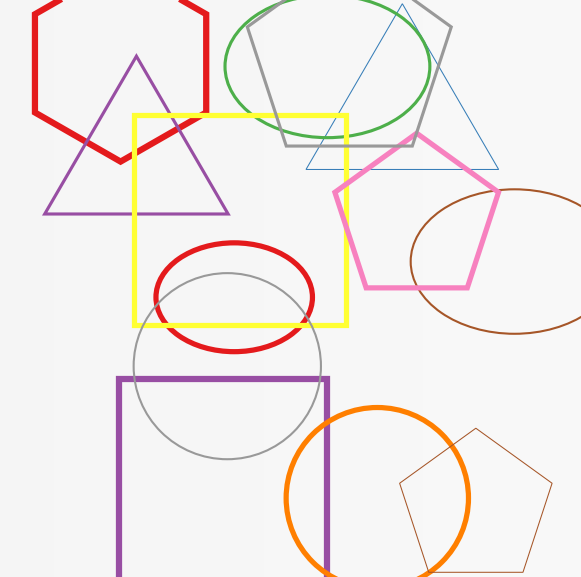[{"shape": "oval", "thickness": 2.5, "radius": 0.67, "center": [0.403, 0.484]}, {"shape": "hexagon", "thickness": 3, "radius": 0.85, "center": [0.207, 0.889]}, {"shape": "triangle", "thickness": 0.5, "radius": 0.96, "center": [0.692, 0.801]}, {"shape": "oval", "thickness": 1.5, "radius": 0.88, "center": [0.563, 0.884]}, {"shape": "triangle", "thickness": 1.5, "radius": 0.91, "center": [0.235, 0.72]}, {"shape": "square", "thickness": 3, "radius": 0.89, "center": [0.384, 0.164]}, {"shape": "circle", "thickness": 2.5, "radius": 0.78, "center": [0.649, 0.137]}, {"shape": "square", "thickness": 2.5, "radius": 0.91, "center": [0.413, 0.618]}, {"shape": "oval", "thickness": 1, "radius": 0.89, "center": [0.885, 0.546]}, {"shape": "pentagon", "thickness": 0.5, "radius": 0.69, "center": [0.819, 0.12]}, {"shape": "pentagon", "thickness": 2.5, "radius": 0.74, "center": [0.717, 0.62]}, {"shape": "circle", "thickness": 1, "radius": 0.81, "center": [0.391, 0.365]}, {"shape": "pentagon", "thickness": 1.5, "radius": 0.92, "center": [0.601, 0.895]}]